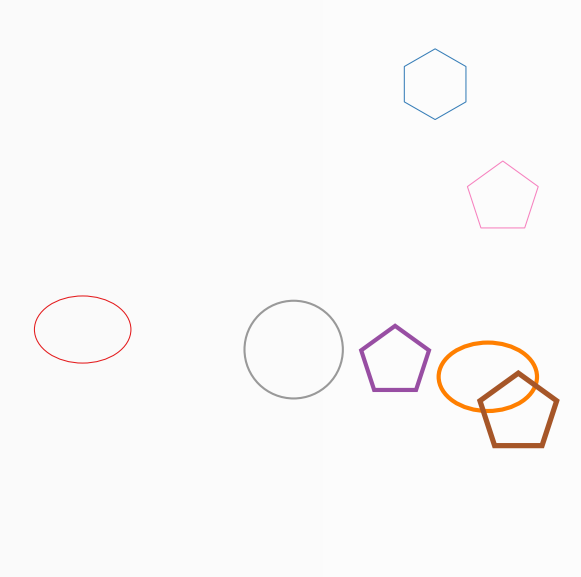[{"shape": "oval", "thickness": 0.5, "radius": 0.42, "center": [0.142, 0.429]}, {"shape": "hexagon", "thickness": 0.5, "radius": 0.31, "center": [0.749, 0.853]}, {"shape": "pentagon", "thickness": 2, "radius": 0.31, "center": [0.68, 0.374]}, {"shape": "oval", "thickness": 2, "radius": 0.42, "center": [0.839, 0.347]}, {"shape": "pentagon", "thickness": 2.5, "radius": 0.35, "center": [0.892, 0.284]}, {"shape": "pentagon", "thickness": 0.5, "radius": 0.32, "center": [0.865, 0.656]}, {"shape": "circle", "thickness": 1, "radius": 0.42, "center": [0.505, 0.394]}]